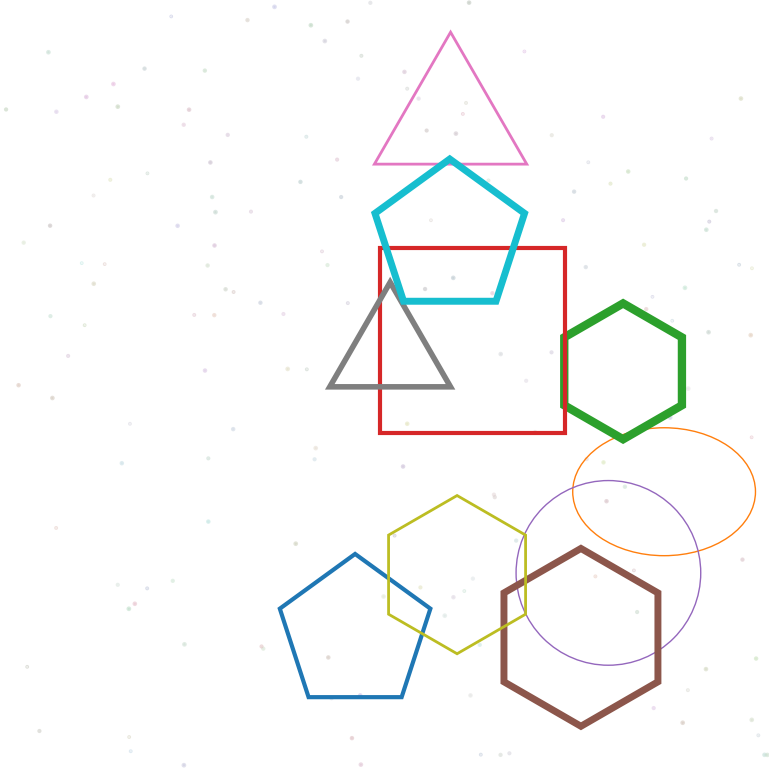[{"shape": "pentagon", "thickness": 1.5, "radius": 0.51, "center": [0.461, 0.178]}, {"shape": "oval", "thickness": 0.5, "radius": 0.59, "center": [0.862, 0.361]}, {"shape": "hexagon", "thickness": 3, "radius": 0.44, "center": [0.809, 0.518]}, {"shape": "square", "thickness": 1.5, "radius": 0.6, "center": [0.614, 0.558]}, {"shape": "circle", "thickness": 0.5, "radius": 0.6, "center": [0.79, 0.256]}, {"shape": "hexagon", "thickness": 2.5, "radius": 0.58, "center": [0.754, 0.172]}, {"shape": "triangle", "thickness": 1, "radius": 0.57, "center": [0.585, 0.844]}, {"shape": "triangle", "thickness": 2, "radius": 0.45, "center": [0.507, 0.543]}, {"shape": "hexagon", "thickness": 1, "radius": 0.51, "center": [0.594, 0.254]}, {"shape": "pentagon", "thickness": 2.5, "radius": 0.51, "center": [0.584, 0.691]}]